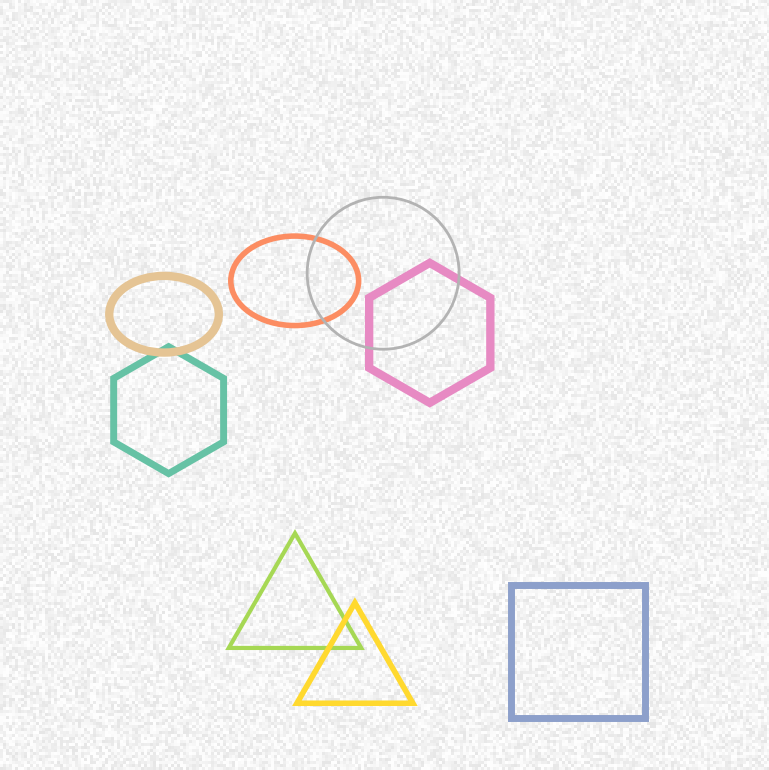[{"shape": "hexagon", "thickness": 2.5, "radius": 0.41, "center": [0.219, 0.467]}, {"shape": "oval", "thickness": 2, "radius": 0.41, "center": [0.383, 0.635]}, {"shape": "square", "thickness": 2.5, "radius": 0.43, "center": [0.751, 0.154]}, {"shape": "hexagon", "thickness": 3, "radius": 0.45, "center": [0.558, 0.568]}, {"shape": "triangle", "thickness": 1.5, "radius": 0.5, "center": [0.383, 0.208]}, {"shape": "triangle", "thickness": 2, "radius": 0.43, "center": [0.461, 0.13]}, {"shape": "oval", "thickness": 3, "radius": 0.36, "center": [0.213, 0.592]}, {"shape": "circle", "thickness": 1, "radius": 0.49, "center": [0.498, 0.645]}]